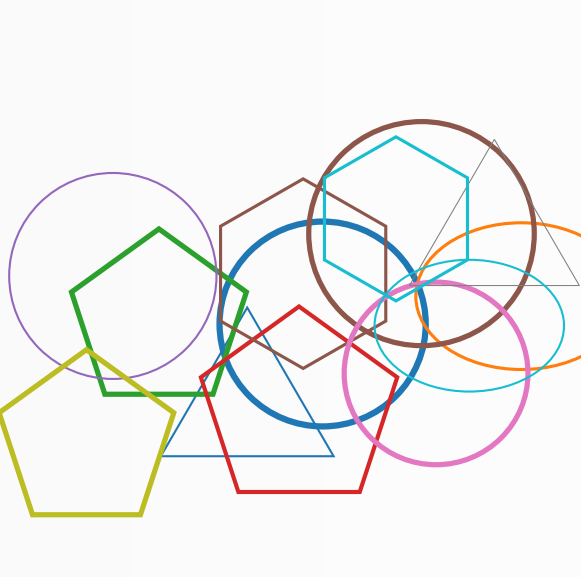[{"shape": "circle", "thickness": 3, "radius": 0.89, "center": [0.555, 0.438]}, {"shape": "triangle", "thickness": 1, "radius": 0.86, "center": [0.425, 0.295]}, {"shape": "oval", "thickness": 1.5, "radius": 0.91, "center": [0.897, 0.486]}, {"shape": "pentagon", "thickness": 2.5, "radius": 0.79, "center": [0.273, 0.444]}, {"shape": "pentagon", "thickness": 2, "radius": 0.89, "center": [0.515, 0.291]}, {"shape": "circle", "thickness": 1, "radius": 0.89, "center": [0.194, 0.521]}, {"shape": "hexagon", "thickness": 1.5, "radius": 0.82, "center": [0.522, 0.525]}, {"shape": "circle", "thickness": 2.5, "radius": 0.97, "center": [0.725, 0.595]}, {"shape": "circle", "thickness": 2.5, "radius": 0.79, "center": [0.75, 0.353]}, {"shape": "triangle", "thickness": 0.5, "radius": 0.84, "center": [0.851, 0.589]}, {"shape": "pentagon", "thickness": 2.5, "radius": 0.79, "center": [0.149, 0.236]}, {"shape": "hexagon", "thickness": 1.5, "radius": 0.71, "center": [0.681, 0.62]}, {"shape": "oval", "thickness": 1, "radius": 0.81, "center": [0.807, 0.435]}]